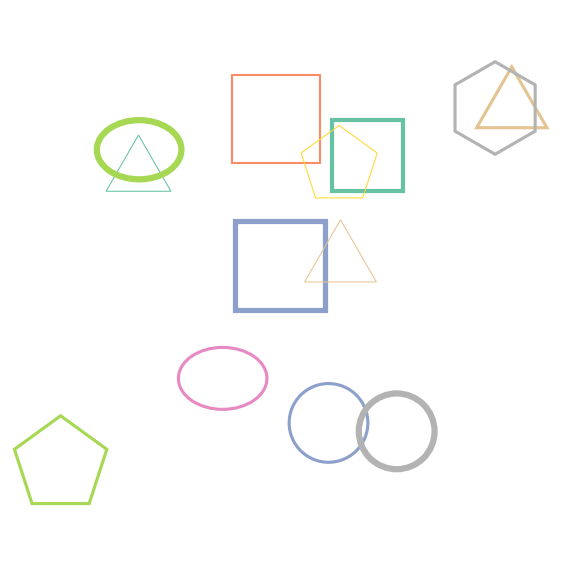[{"shape": "triangle", "thickness": 0.5, "radius": 0.32, "center": [0.24, 0.7]}, {"shape": "square", "thickness": 2, "radius": 0.31, "center": [0.636, 0.73]}, {"shape": "square", "thickness": 1, "radius": 0.38, "center": [0.478, 0.793]}, {"shape": "circle", "thickness": 1.5, "radius": 0.34, "center": [0.569, 0.267]}, {"shape": "square", "thickness": 2.5, "radius": 0.39, "center": [0.485, 0.54]}, {"shape": "oval", "thickness": 1.5, "radius": 0.38, "center": [0.386, 0.344]}, {"shape": "pentagon", "thickness": 1.5, "radius": 0.42, "center": [0.105, 0.195]}, {"shape": "oval", "thickness": 3, "radius": 0.37, "center": [0.241, 0.74]}, {"shape": "pentagon", "thickness": 0.5, "radius": 0.35, "center": [0.587, 0.713]}, {"shape": "triangle", "thickness": 0.5, "radius": 0.36, "center": [0.59, 0.547]}, {"shape": "triangle", "thickness": 1.5, "radius": 0.35, "center": [0.886, 0.813]}, {"shape": "circle", "thickness": 3, "radius": 0.33, "center": [0.687, 0.252]}, {"shape": "hexagon", "thickness": 1.5, "radius": 0.4, "center": [0.857, 0.812]}]